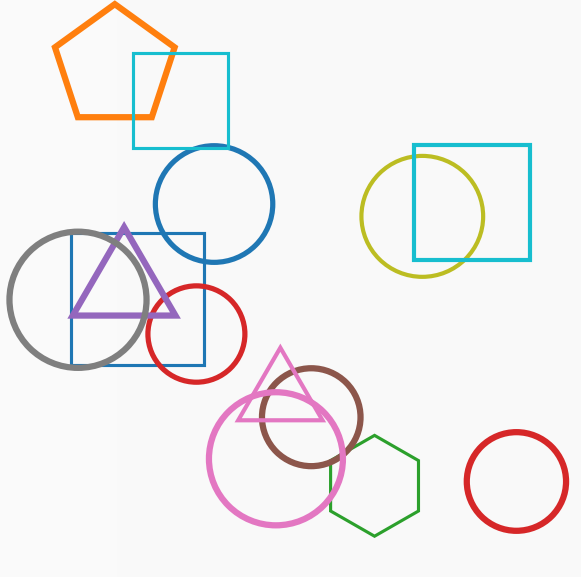[{"shape": "circle", "thickness": 2.5, "radius": 0.5, "center": [0.368, 0.646]}, {"shape": "square", "thickness": 1.5, "radius": 0.57, "center": [0.236, 0.482]}, {"shape": "pentagon", "thickness": 3, "radius": 0.54, "center": [0.198, 0.884]}, {"shape": "hexagon", "thickness": 1.5, "radius": 0.44, "center": [0.644, 0.158]}, {"shape": "circle", "thickness": 3, "radius": 0.43, "center": [0.888, 0.165]}, {"shape": "circle", "thickness": 2.5, "radius": 0.42, "center": [0.338, 0.421]}, {"shape": "triangle", "thickness": 3, "radius": 0.51, "center": [0.214, 0.504]}, {"shape": "circle", "thickness": 3, "radius": 0.42, "center": [0.535, 0.277]}, {"shape": "triangle", "thickness": 2, "radius": 0.42, "center": [0.482, 0.313]}, {"shape": "circle", "thickness": 3, "radius": 0.58, "center": [0.475, 0.205]}, {"shape": "circle", "thickness": 3, "radius": 0.59, "center": [0.134, 0.48]}, {"shape": "circle", "thickness": 2, "radius": 0.52, "center": [0.727, 0.624]}, {"shape": "square", "thickness": 1.5, "radius": 0.41, "center": [0.311, 0.825]}, {"shape": "square", "thickness": 2, "radius": 0.5, "center": [0.812, 0.648]}]